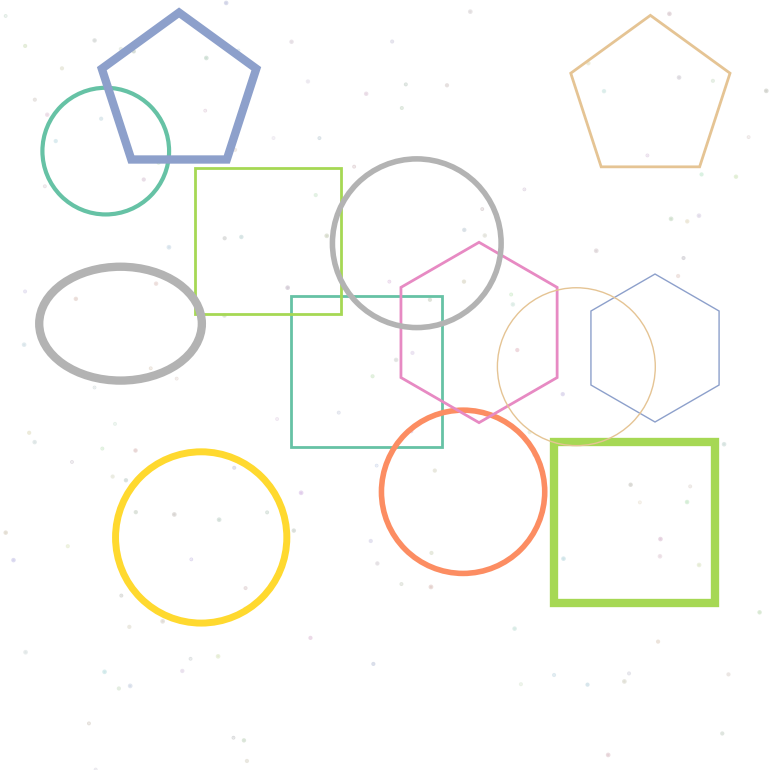[{"shape": "square", "thickness": 1, "radius": 0.49, "center": [0.476, 0.518]}, {"shape": "circle", "thickness": 1.5, "radius": 0.41, "center": [0.137, 0.804]}, {"shape": "circle", "thickness": 2, "radius": 0.53, "center": [0.601, 0.361]}, {"shape": "hexagon", "thickness": 0.5, "radius": 0.48, "center": [0.851, 0.548]}, {"shape": "pentagon", "thickness": 3, "radius": 0.53, "center": [0.233, 0.878]}, {"shape": "hexagon", "thickness": 1, "radius": 0.59, "center": [0.622, 0.568]}, {"shape": "square", "thickness": 1, "radius": 0.48, "center": [0.348, 0.687]}, {"shape": "square", "thickness": 3, "radius": 0.52, "center": [0.824, 0.322]}, {"shape": "circle", "thickness": 2.5, "radius": 0.56, "center": [0.261, 0.302]}, {"shape": "pentagon", "thickness": 1, "radius": 0.54, "center": [0.845, 0.871]}, {"shape": "circle", "thickness": 0.5, "radius": 0.51, "center": [0.748, 0.524]}, {"shape": "circle", "thickness": 2, "radius": 0.55, "center": [0.541, 0.684]}, {"shape": "oval", "thickness": 3, "radius": 0.53, "center": [0.157, 0.58]}]